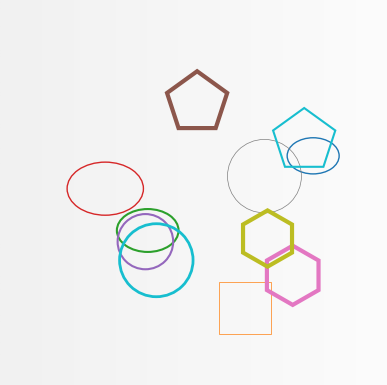[{"shape": "oval", "thickness": 1, "radius": 0.34, "center": [0.808, 0.595]}, {"shape": "square", "thickness": 0.5, "radius": 0.34, "center": [0.632, 0.2]}, {"shape": "oval", "thickness": 1.5, "radius": 0.4, "center": [0.381, 0.401]}, {"shape": "oval", "thickness": 1, "radius": 0.49, "center": [0.272, 0.51]}, {"shape": "circle", "thickness": 1.5, "radius": 0.36, "center": [0.375, 0.372]}, {"shape": "pentagon", "thickness": 3, "radius": 0.41, "center": [0.509, 0.733]}, {"shape": "hexagon", "thickness": 3, "radius": 0.38, "center": [0.755, 0.285]}, {"shape": "circle", "thickness": 0.5, "radius": 0.48, "center": [0.682, 0.543]}, {"shape": "hexagon", "thickness": 3, "radius": 0.36, "center": [0.69, 0.38]}, {"shape": "pentagon", "thickness": 1.5, "radius": 0.42, "center": [0.785, 0.635]}, {"shape": "circle", "thickness": 2, "radius": 0.47, "center": [0.403, 0.324]}]